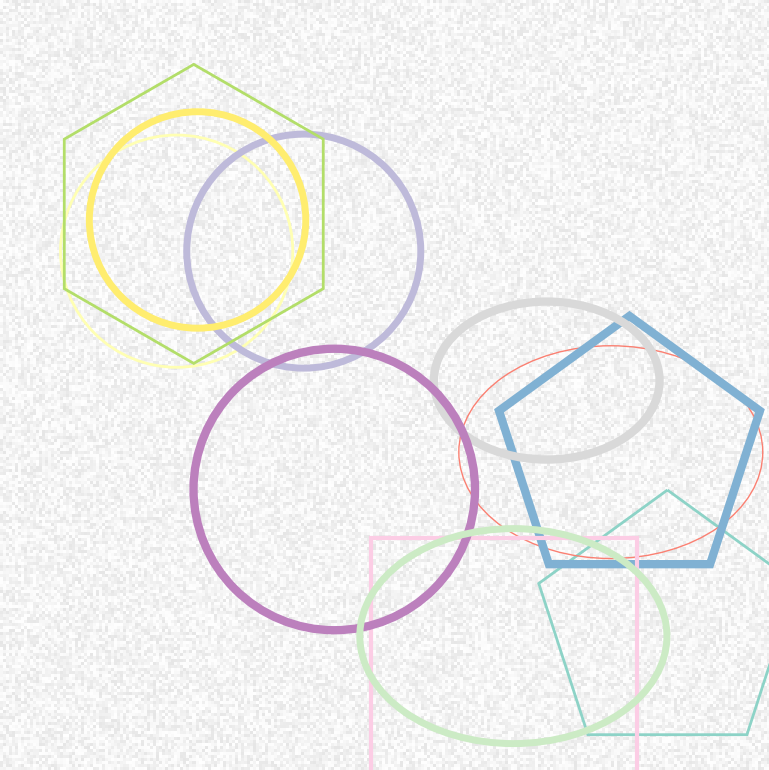[{"shape": "pentagon", "thickness": 1, "radius": 0.88, "center": [0.867, 0.188]}, {"shape": "circle", "thickness": 1, "radius": 0.75, "center": [0.229, 0.674]}, {"shape": "circle", "thickness": 2.5, "radius": 0.76, "center": [0.394, 0.674]}, {"shape": "oval", "thickness": 0.5, "radius": 0.99, "center": [0.793, 0.413]}, {"shape": "pentagon", "thickness": 3, "radius": 0.89, "center": [0.817, 0.411]}, {"shape": "hexagon", "thickness": 1, "radius": 0.97, "center": [0.252, 0.722]}, {"shape": "square", "thickness": 1.5, "radius": 0.86, "center": [0.654, 0.128]}, {"shape": "oval", "thickness": 3, "radius": 0.73, "center": [0.71, 0.506]}, {"shape": "circle", "thickness": 3, "radius": 0.91, "center": [0.434, 0.364]}, {"shape": "oval", "thickness": 2.5, "radius": 1.0, "center": [0.667, 0.174]}, {"shape": "circle", "thickness": 2.5, "radius": 0.7, "center": [0.257, 0.714]}]